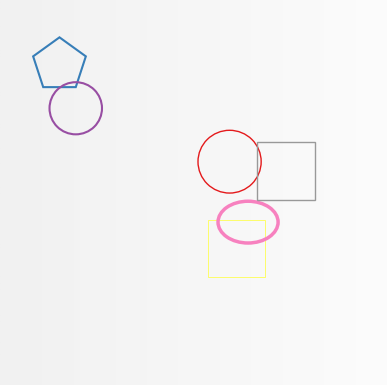[{"shape": "circle", "thickness": 1, "radius": 0.41, "center": [0.592, 0.58]}, {"shape": "pentagon", "thickness": 1.5, "radius": 0.36, "center": [0.154, 0.832]}, {"shape": "circle", "thickness": 1.5, "radius": 0.34, "center": [0.195, 0.719]}, {"shape": "square", "thickness": 0.5, "radius": 0.37, "center": [0.611, 0.355]}, {"shape": "oval", "thickness": 2.5, "radius": 0.39, "center": [0.64, 0.423]}, {"shape": "square", "thickness": 1, "radius": 0.38, "center": [0.738, 0.555]}]